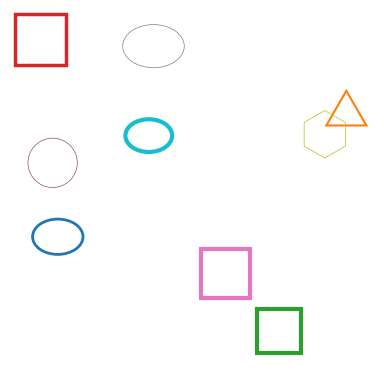[{"shape": "oval", "thickness": 2, "radius": 0.33, "center": [0.15, 0.385]}, {"shape": "triangle", "thickness": 1.5, "radius": 0.3, "center": [0.9, 0.704]}, {"shape": "square", "thickness": 3, "radius": 0.29, "center": [0.724, 0.141]}, {"shape": "square", "thickness": 2.5, "radius": 0.33, "center": [0.106, 0.897]}, {"shape": "circle", "thickness": 0.5, "radius": 0.32, "center": [0.137, 0.577]}, {"shape": "square", "thickness": 3, "radius": 0.32, "center": [0.585, 0.291]}, {"shape": "oval", "thickness": 0.5, "radius": 0.4, "center": [0.399, 0.88]}, {"shape": "hexagon", "thickness": 0.5, "radius": 0.31, "center": [0.843, 0.651]}, {"shape": "oval", "thickness": 3, "radius": 0.3, "center": [0.386, 0.648]}]